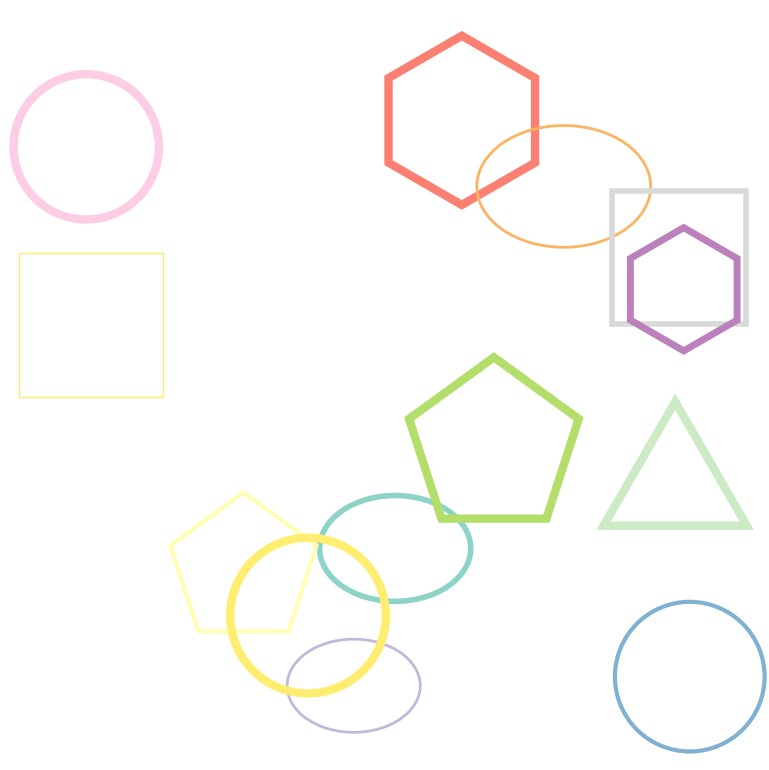[{"shape": "oval", "thickness": 2, "radius": 0.49, "center": [0.513, 0.288]}, {"shape": "pentagon", "thickness": 1.5, "radius": 0.5, "center": [0.316, 0.261]}, {"shape": "oval", "thickness": 1, "radius": 0.43, "center": [0.459, 0.109]}, {"shape": "hexagon", "thickness": 3, "radius": 0.55, "center": [0.6, 0.844]}, {"shape": "circle", "thickness": 1.5, "radius": 0.49, "center": [0.896, 0.121]}, {"shape": "oval", "thickness": 1, "radius": 0.56, "center": [0.732, 0.758]}, {"shape": "pentagon", "thickness": 3, "radius": 0.58, "center": [0.641, 0.42]}, {"shape": "circle", "thickness": 3, "radius": 0.47, "center": [0.112, 0.809]}, {"shape": "square", "thickness": 2, "radius": 0.43, "center": [0.882, 0.666]}, {"shape": "hexagon", "thickness": 2.5, "radius": 0.4, "center": [0.888, 0.624]}, {"shape": "triangle", "thickness": 3, "radius": 0.54, "center": [0.877, 0.371]}, {"shape": "circle", "thickness": 3, "radius": 0.51, "center": [0.4, 0.201]}, {"shape": "square", "thickness": 0.5, "radius": 0.47, "center": [0.118, 0.578]}]